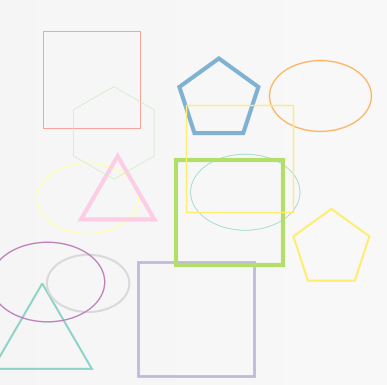[{"shape": "triangle", "thickness": 1.5, "radius": 0.74, "center": [0.109, 0.116]}, {"shape": "oval", "thickness": 0.5, "radius": 0.71, "center": [0.633, 0.501]}, {"shape": "oval", "thickness": 1, "radius": 0.65, "center": [0.227, 0.485]}, {"shape": "square", "thickness": 2, "radius": 0.74, "center": [0.506, 0.171]}, {"shape": "square", "thickness": 0.5, "radius": 0.63, "center": [0.237, 0.793]}, {"shape": "pentagon", "thickness": 3, "radius": 0.54, "center": [0.565, 0.741]}, {"shape": "oval", "thickness": 1, "radius": 0.66, "center": [0.827, 0.751]}, {"shape": "square", "thickness": 3, "radius": 0.68, "center": [0.592, 0.449]}, {"shape": "triangle", "thickness": 3, "radius": 0.55, "center": [0.304, 0.485]}, {"shape": "oval", "thickness": 1.5, "radius": 0.53, "center": [0.227, 0.264]}, {"shape": "oval", "thickness": 1, "radius": 0.74, "center": [0.123, 0.267]}, {"shape": "hexagon", "thickness": 0.5, "radius": 0.6, "center": [0.294, 0.655]}, {"shape": "pentagon", "thickness": 1.5, "radius": 0.52, "center": [0.855, 0.354]}, {"shape": "square", "thickness": 1, "radius": 0.69, "center": [0.617, 0.588]}]